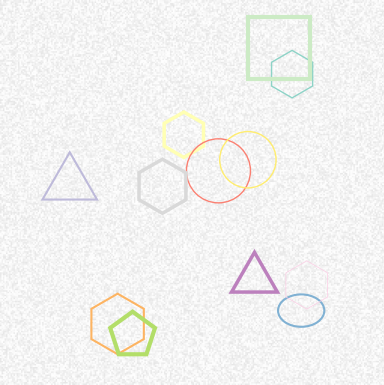[{"shape": "hexagon", "thickness": 1, "radius": 0.31, "center": [0.759, 0.807]}, {"shape": "hexagon", "thickness": 2.5, "radius": 0.29, "center": [0.477, 0.65]}, {"shape": "triangle", "thickness": 1.5, "radius": 0.41, "center": [0.181, 0.523]}, {"shape": "circle", "thickness": 1, "radius": 0.42, "center": [0.567, 0.556]}, {"shape": "oval", "thickness": 1.5, "radius": 0.3, "center": [0.782, 0.193]}, {"shape": "hexagon", "thickness": 1.5, "radius": 0.39, "center": [0.305, 0.159]}, {"shape": "pentagon", "thickness": 3, "radius": 0.31, "center": [0.344, 0.129]}, {"shape": "hexagon", "thickness": 0.5, "radius": 0.31, "center": [0.797, 0.26]}, {"shape": "hexagon", "thickness": 2.5, "radius": 0.35, "center": [0.422, 0.516]}, {"shape": "triangle", "thickness": 2.5, "radius": 0.34, "center": [0.661, 0.276]}, {"shape": "square", "thickness": 3, "radius": 0.4, "center": [0.724, 0.875]}, {"shape": "circle", "thickness": 1, "radius": 0.37, "center": [0.644, 0.585]}]